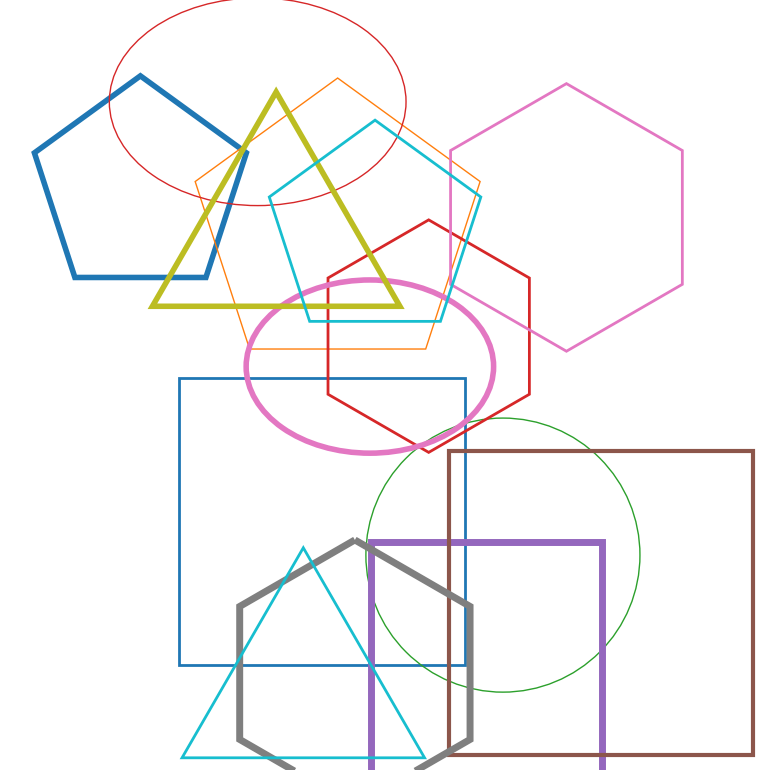[{"shape": "pentagon", "thickness": 2, "radius": 0.72, "center": [0.182, 0.757]}, {"shape": "square", "thickness": 1, "radius": 0.93, "center": [0.418, 0.323]}, {"shape": "pentagon", "thickness": 0.5, "radius": 0.97, "center": [0.439, 0.704]}, {"shape": "circle", "thickness": 0.5, "radius": 0.89, "center": [0.653, 0.279]}, {"shape": "hexagon", "thickness": 1, "radius": 0.75, "center": [0.557, 0.563]}, {"shape": "oval", "thickness": 0.5, "radius": 0.96, "center": [0.335, 0.868]}, {"shape": "square", "thickness": 2.5, "radius": 0.75, "center": [0.631, 0.146]}, {"shape": "square", "thickness": 1.5, "radius": 0.99, "center": [0.781, 0.217]}, {"shape": "hexagon", "thickness": 1, "radius": 0.87, "center": [0.736, 0.718]}, {"shape": "oval", "thickness": 2, "radius": 0.8, "center": [0.48, 0.524]}, {"shape": "hexagon", "thickness": 2.5, "radius": 0.86, "center": [0.461, 0.126]}, {"shape": "triangle", "thickness": 2, "radius": 0.93, "center": [0.359, 0.695]}, {"shape": "pentagon", "thickness": 1, "radius": 0.72, "center": [0.487, 0.7]}, {"shape": "triangle", "thickness": 1, "radius": 0.91, "center": [0.394, 0.107]}]